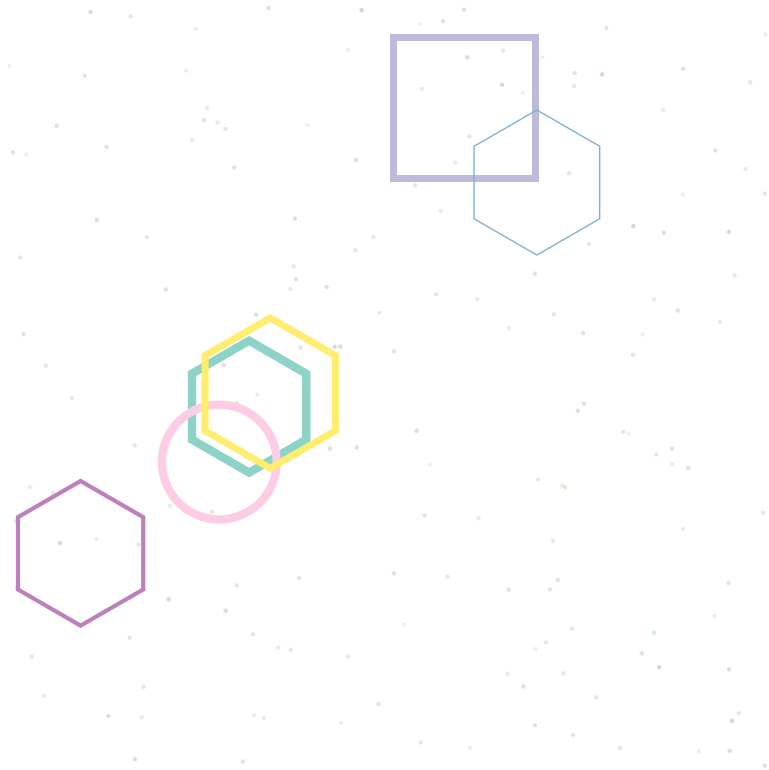[{"shape": "hexagon", "thickness": 3, "radius": 0.43, "center": [0.324, 0.472]}, {"shape": "square", "thickness": 2.5, "radius": 0.46, "center": [0.602, 0.86]}, {"shape": "hexagon", "thickness": 0.5, "radius": 0.47, "center": [0.697, 0.763]}, {"shape": "circle", "thickness": 3, "radius": 0.37, "center": [0.285, 0.4]}, {"shape": "hexagon", "thickness": 1.5, "radius": 0.47, "center": [0.105, 0.281]}, {"shape": "hexagon", "thickness": 2.5, "radius": 0.49, "center": [0.351, 0.489]}]